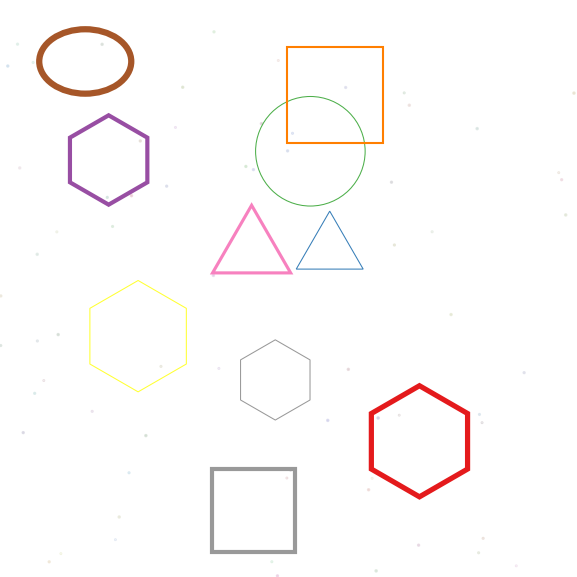[{"shape": "hexagon", "thickness": 2.5, "radius": 0.48, "center": [0.726, 0.235]}, {"shape": "triangle", "thickness": 0.5, "radius": 0.33, "center": [0.571, 0.567]}, {"shape": "circle", "thickness": 0.5, "radius": 0.47, "center": [0.537, 0.737]}, {"shape": "hexagon", "thickness": 2, "radius": 0.39, "center": [0.188, 0.722]}, {"shape": "square", "thickness": 1, "radius": 0.42, "center": [0.58, 0.835]}, {"shape": "hexagon", "thickness": 0.5, "radius": 0.48, "center": [0.239, 0.417]}, {"shape": "oval", "thickness": 3, "radius": 0.4, "center": [0.148, 0.893]}, {"shape": "triangle", "thickness": 1.5, "radius": 0.39, "center": [0.436, 0.566]}, {"shape": "hexagon", "thickness": 0.5, "radius": 0.35, "center": [0.477, 0.341]}, {"shape": "square", "thickness": 2, "radius": 0.36, "center": [0.439, 0.115]}]